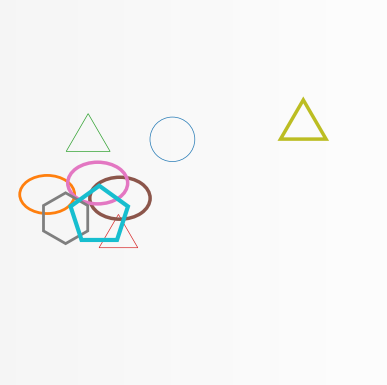[{"shape": "circle", "thickness": 0.5, "radius": 0.29, "center": [0.445, 0.638]}, {"shape": "oval", "thickness": 2, "radius": 0.35, "center": [0.122, 0.495]}, {"shape": "triangle", "thickness": 0.5, "radius": 0.33, "center": [0.227, 0.639]}, {"shape": "triangle", "thickness": 0.5, "radius": 0.29, "center": [0.306, 0.385]}, {"shape": "oval", "thickness": 2.5, "radius": 0.39, "center": [0.31, 0.485]}, {"shape": "oval", "thickness": 2.5, "radius": 0.39, "center": [0.252, 0.525]}, {"shape": "hexagon", "thickness": 2, "radius": 0.33, "center": [0.169, 0.433]}, {"shape": "triangle", "thickness": 2.5, "radius": 0.34, "center": [0.783, 0.673]}, {"shape": "pentagon", "thickness": 3, "radius": 0.39, "center": [0.256, 0.44]}]